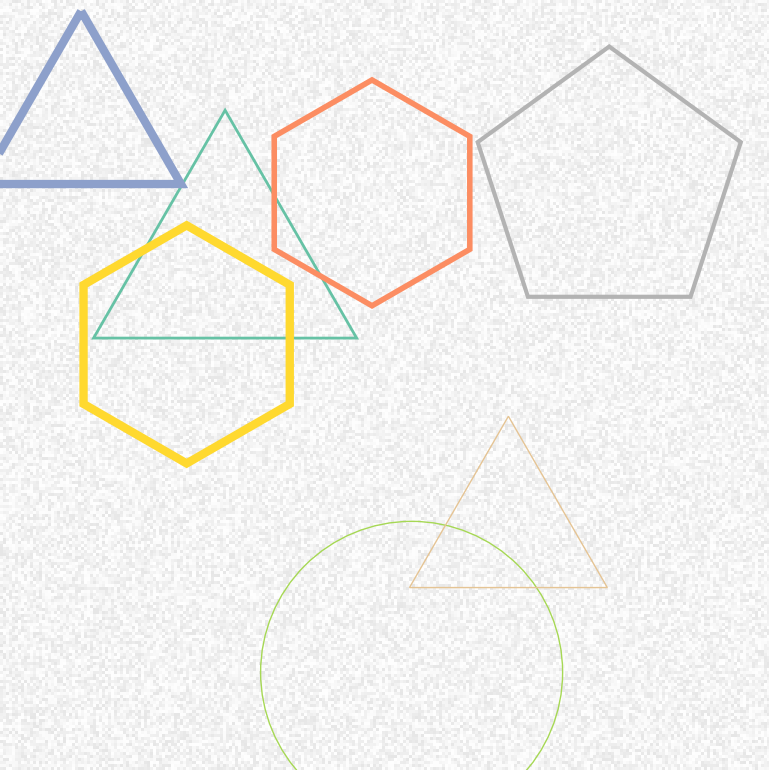[{"shape": "triangle", "thickness": 1, "radius": 0.99, "center": [0.292, 0.66]}, {"shape": "hexagon", "thickness": 2, "radius": 0.73, "center": [0.483, 0.75]}, {"shape": "triangle", "thickness": 3, "radius": 0.75, "center": [0.105, 0.836]}, {"shape": "circle", "thickness": 0.5, "radius": 0.98, "center": [0.535, 0.127]}, {"shape": "hexagon", "thickness": 3, "radius": 0.77, "center": [0.242, 0.553]}, {"shape": "triangle", "thickness": 0.5, "radius": 0.74, "center": [0.66, 0.311]}, {"shape": "pentagon", "thickness": 1.5, "radius": 0.9, "center": [0.791, 0.76]}]